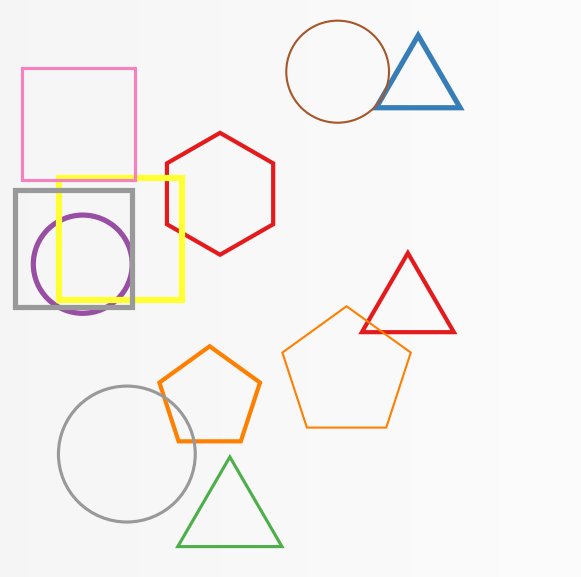[{"shape": "triangle", "thickness": 2, "radius": 0.46, "center": [0.702, 0.47]}, {"shape": "hexagon", "thickness": 2, "radius": 0.53, "center": [0.379, 0.664]}, {"shape": "triangle", "thickness": 2.5, "radius": 0.42, "center": [0.719, 0.854]}, {"shape": "triangle", "thickness": 1.5, "radius": 0.52, "center": [0.395, 0.104]}, {"shape": "circle", "thickness": 2.5, "radius": 0.43, "center": [0.142, 0.542]}, {"shape": "pentagon", "thickness": 1, "radius": 0.58, "center": [0.596, 0.353]}, {"shape": "pentagon", "thickness": 2, "radius": 0.45, "center": [0.361, 0.309]}, {"shape": "square", "thickness": 3, "radius": 0.53, "center": [0.207, 0.585]}, {"shape": "circle", "thickness": 1, "radius": 0.44, "center": [0.581, 0.875]}, {"shape": "square", "thickness": 1.5, "radius": 0.49, "center": [0.135, 0.785]}, {"shape": "circle", "thickness": 1.5, "radius": 0.59, "center": [0.218, 0.213]}, {"shape": "square", "thickness": 2.5, "radius": 0.51, "center": [0.126, 0.569]}]